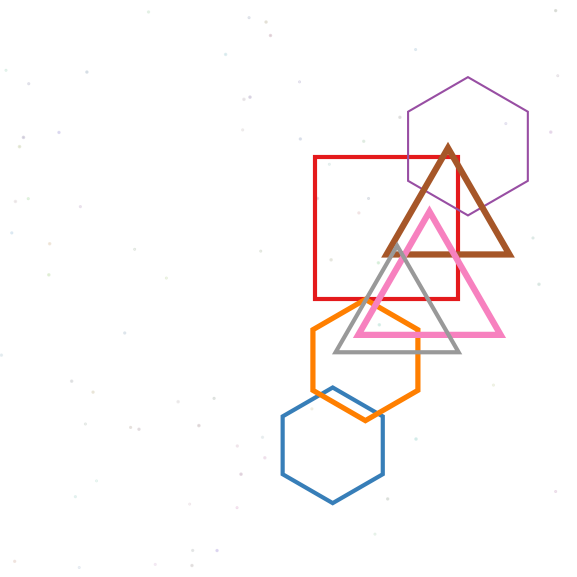[{"shape": "square", "thickness": 2, "radius": 0.62, "center": [0.669, 0.605]}, {"shape": "hexagon", "thickness": 2, "radius": 0.5, "center": [0.576, 0.228]}, {"shape": "hexagon", "thickness": 1, "radius": 0.6, "center": [0.81, 0.746]}, {"shape": "hexagon", "thickness": 2.5, "radius": 0.52, "center": [0.633, 0.376]}, {"shape": "triangle", "thickness": 3, "radius": 0.61, "center": [0.776, 0.62]}, {"shape": "triangle", "thickness": 3, "radius": 0.71, "center": [0.744, 0.49]}, {"shape": "triangle", "thickness": 2, "radius": 0.62, "center": [0.688, 0.451]}]